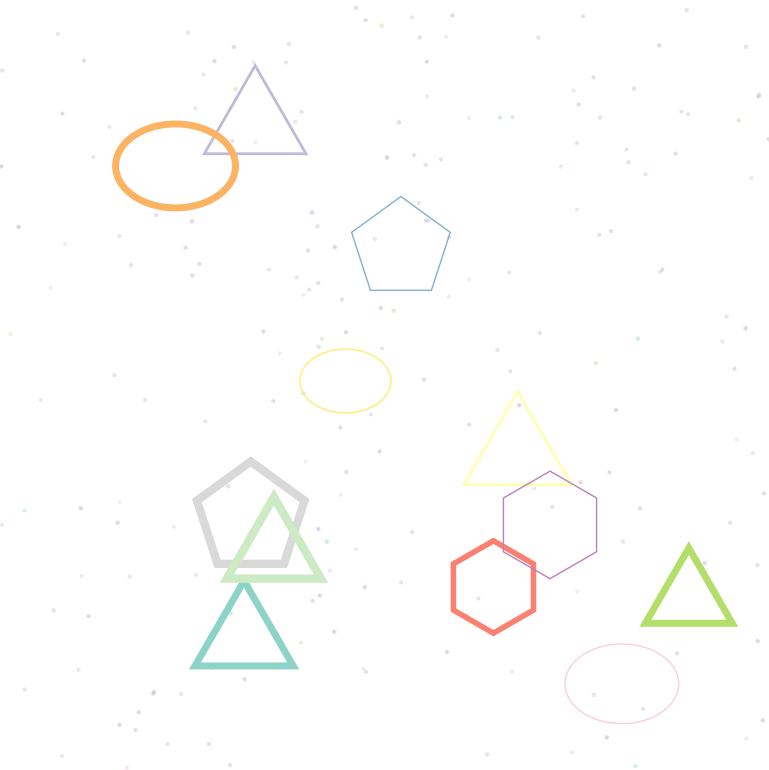[{"shape": "triangle", "thickness": 2.5, "radius": 0.37, "center": [0.317, 0.172]}, {"shape": "triangle", "thickness": 1, "radius": 0.4, "center": [0.672, 0.411]}, {"shape": "triangle", "thickness": 1, "radius": 0.38, "center": [0.331, 0.838]}, {"shape": "hexagon", "thickness": 2, "radius": 0.3, "center": [0.641, 0.238]}, {"shape": "pentagon", "thickness": 0.5, "radius": 0.34, "center": [0.521, 0.677]}, {"shape": "oval", "thickness": 2.5, "radius": 0.39, "center": [0.228, 0.785]}, {"shape": "triangle", "thickness": 2.5, "radius": 0.33, "center": [0.895, 0.223]}, {"shape": "oval", "thickness": 0.5, "radius": 0.37, "center": [0.808, 0.112]}, {"shape": "pentagon", "thickness": 3, "radius": 0.37, "center": [0.326, 0.327]}, {"shape": "hexagon", "thickness": 0.5, "radius": 0.35, "center": [0.714, 0.318]}, {"shape": "triangle", "thickness": 3, "radius": 0.35, "center": [0.356, 0.284]}, {"shape": "oval", "thickness": 0.5, "radius": 0.3, "center": [0.449, 0.505]}]